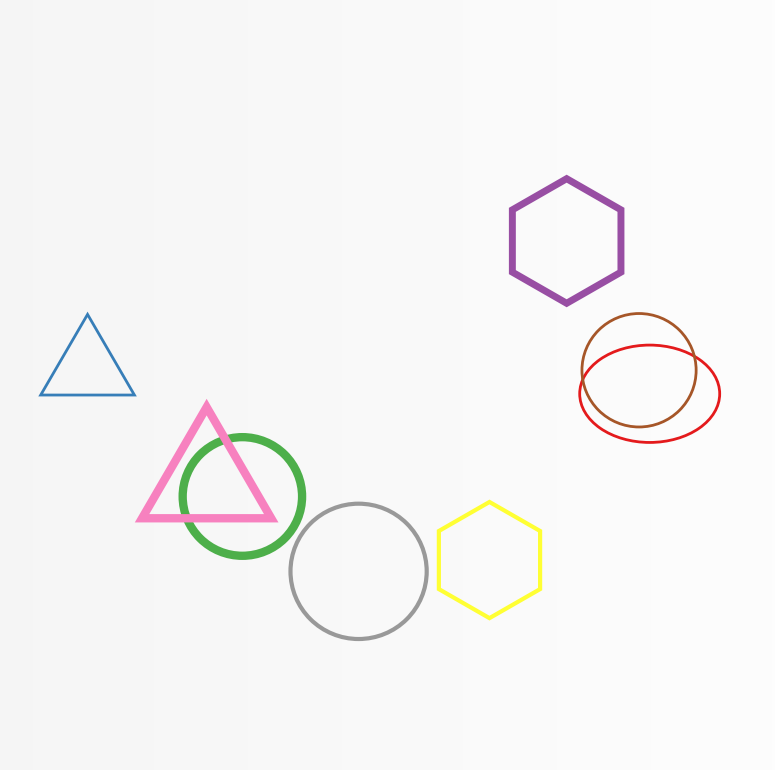[{"shape": "oval", "thickness": 1, "radius": 0.45, "center": [0.838, 0.489]}, {"shape": "triangle", "thickness": 1, "radius": 0.35, "center": [0.113, 0.522]}, {"shape": "circle", "thickness": 3, "radius": 0.39, "center": [0.313, 0.355]}, {"shape": "hexagon", "thickness": 2.5, "radius": 0.4, "center": [0.731, 0.687]}, {"shape": "hexagon", "thickness": 1.5, "radius": 0.38, "center": [0.632, 0.273]}, {"shape": "circle", "thickness": 1, "radius": 0.37, "center": [0.825, 0.519]}, {"shape": "triangle", "thickness": 3, "radius": 0.48, "center": [0.267, 0.375]}, {"shape": "circle", "thickness": 1.5, "radius": 0.44, "center": [0.463, 0.258]}]